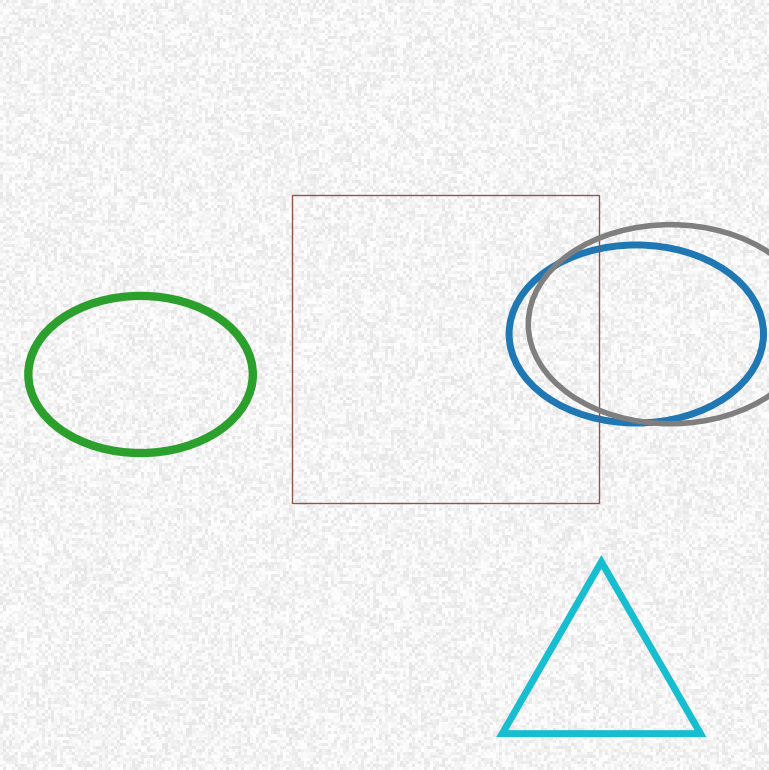[{"shape": "oval", "thickness": 2.5, "radius": 0.83, "center": [0.826, 0.566]}, {"shape": "oval", "thickness": 3, "radius": 0.73, "center": [0.183, 0.514]}, {"shape": "square", "thickness": 0.5, "radius": 1.0, "center": [0.579, 0.547]}, {"shape": "oval", "thickness": 2, "radius": 0.92, "center": [0.871, 0.579]}, {"shape": "triangle", "thickness": 2.5, "radius": 0.74, "center": [0.781, 0.122]}]